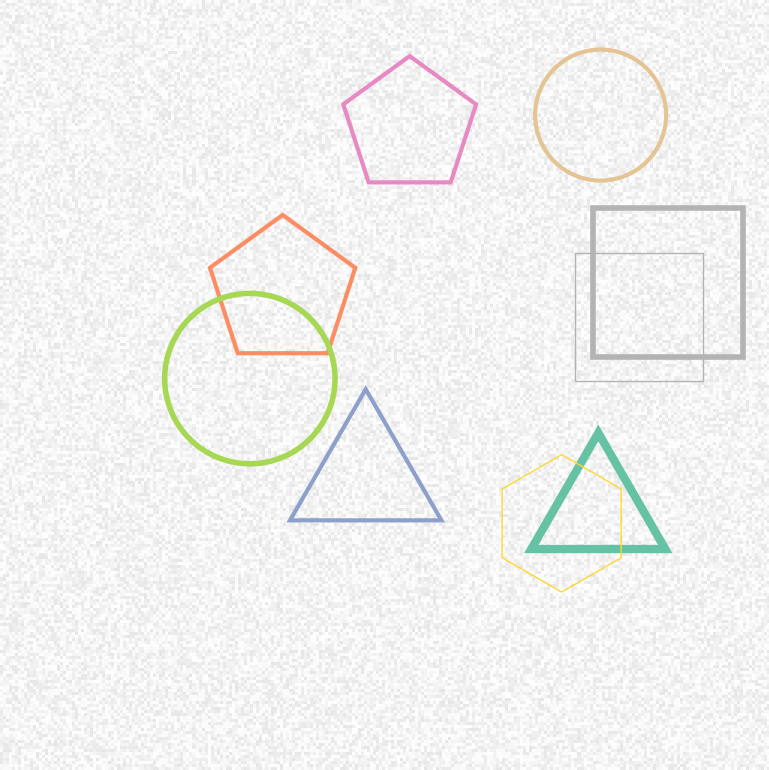[{"shape": "triangle", "thickness": 3, "radius": 0.5, "center": [0.777, 0.337]}, {"shape": "pentagon", "thickness": 1.5, "radius": 0.5, "center": [0.367, 0.622]}, {"shape": "triangle", "thickness": 1.5, "radius": 0.57, "center": [0.475, 0.381]}, {"shape": "pentagon", "thickness": 1.5, "radius": 0.45, "center": [0.532, 0.836]}, {"shape": "circle", "thickness": 2, "radius": 0.55, "center": [0.324, 0.508]}, {"shape": "hexagon", "thickness": 0.5, "radius": 0.45, "center": [0.729, 0.32]}, {"shape": "circle", "thickness": 1.5, "radius": 0.43, "center": [0.78, 0.851]}, {"shape": "square", "thickness": 0.5, "radius": 0.41, "center": [0.83, 0.588]}, {"shape": "square", "thickness": 2, "radius": 0.48, "center": [0.868, 0.633]}]